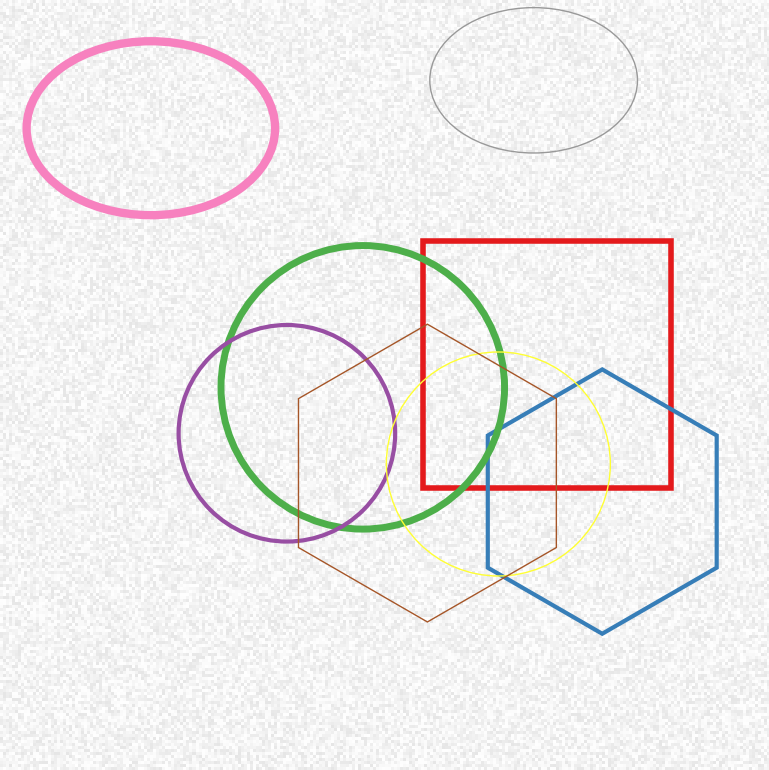[{"shape": "square", "thickness": 2, "radius": 0.8, "center": [0.71, 0.527]}, {"shape": "hexagon", "thickness": 1.5, "radius": 0.86, "center": [0.782, 0.349]}, {"shape": "circle", "thickness": 2.5, "radius": 0.92, "center": [0.471, 0.497]}, {"shape": "circle", "thickness": 1.5, "radius": 0.7, "center": [0.373, 0.437]}, {"shape": "circle", "thickness": 0.5, "radius": 0.73, "center": [0.647, 0.397]}, {"shape": "hexagon", "thickness": 0.5, "radius": 0.97, "center": [0.555, 0.386]}, {"shape": "oval", "thickness": 3, "radius": 0.81, "center": [0.196, 0.833]}, {"shape": "oval", "thickness": 0.5, "radius": 0.67, "center": [0.693, 0.896]}]